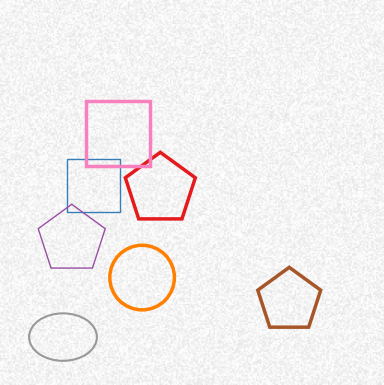[{"shape": "pentagon", "thickness": 2.5, "radius": 0.48, "center": [0.416, 0.509]}, {"shape": "square", "thickness": 1, "radius": 0.34, "center": [0.242, 0.517]}, {"shape": "pentagon", "thickness": 1, "radius": 0.46, "center": [0.186, 0.378]}, {"shape": "circle", "thickness": 2.5, "radius": 0.42, "center": [0.369, 0.279]}, {"shape": "pentagon", "thickness": 2.5, "radius": 0.43, "center": [0.751, 0.22]}, {"shape": "square", "thickness": 2.5, "radius": 0.42, "center": [0.306, 0.653]}, {"shape": "oval", "thickness": 1.5, "radius": 0.44, "center": [0.164, 0.124]}]